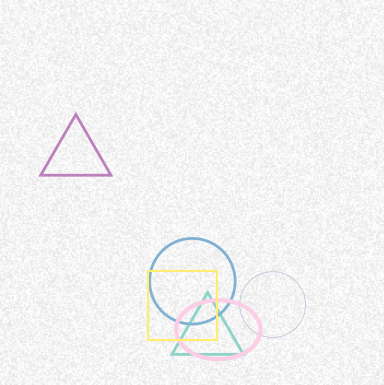[{"shape": "triangle", "thickness": 2, "radius": 0.54, "center": [0.539, 0.133]}, {"shape": "circle", "thickness": 0.5, "radius": 0.43, "center": [0.708, 0.209]}, {"shape": "circle", "thickness": 2, "radius": 0.56, "center": [0.5, 0.27]}, {"shape": "oval", "thickness": 3, "radius": 0.55, "center": [0.567, 0.144]}, {"shape": "triangle", "thickness": 2, "radius": 0.53, "center": [0.197, 0.597]}, {"shape": "square", "thickness": 1.5, "radius": 0.45, "center": [0.474, 0.207]}]